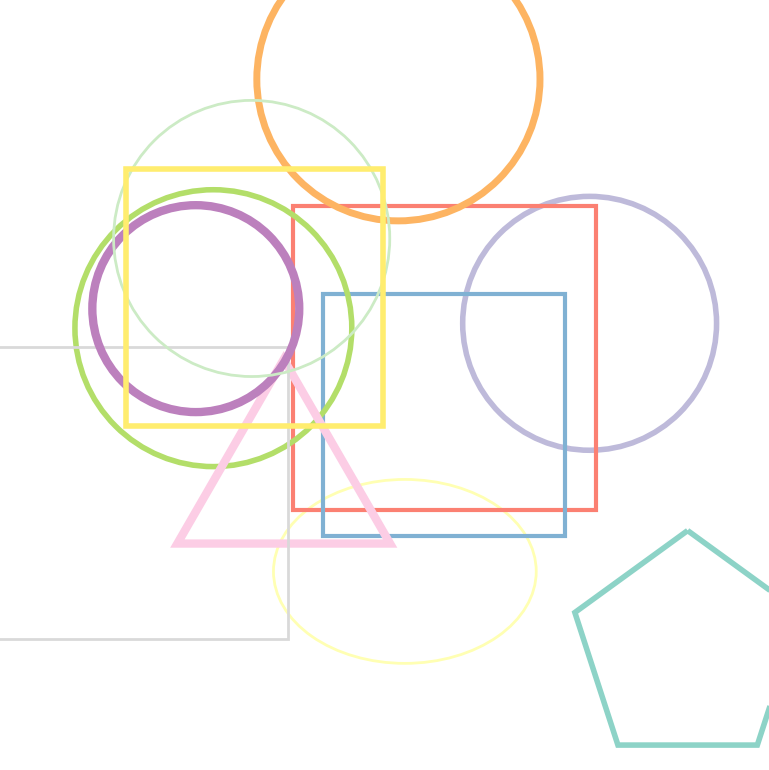[{"shape": "pentagon", "thickness": 2, "radius": 0.77, "center": [0.893, 0.157]}, {"shape": "oval", "thickness": 1, "radius": 0.85, "center": [0.526, 0.258]}, {"shape": "circle", "thickness": 2, "radius": 0.82, "center": [0.766, 0.58]}, {"shape": "square", "thickness": 1.5, "radius": 0.98, "center": [0.577, 0.535]}, {"shape": "square", "thickness": 1.5, "radius": 0.79, "center": [0.577, 0.461]}, {"shape": "circle", "thickness": 2.5, "radius": 0.92, "center": [0.517, 0.897]}, {"shape": "circle", "thickness": 2, "radius": 0.9, "center": [0.277, 0.574]}, {"shape": "triangle", "thickness": 3, "radius": 0.8, "center": [0.368, 0.374]}, {"shape": "square", "thickness": 1, "radius": 0.95, "center": [0.185, 0.36]}, {"shape": "circle", "thickness": 3, "radius": 0.67, "center": [0.254, 0.599]}, {"shape": "circle", "thickness": 1, "radius": 0.9, "center": [0.327, 0.69]}, {"shape": "square", "thickness": 2, "radius": 0.83, "center": [0.331, 0.613]}]